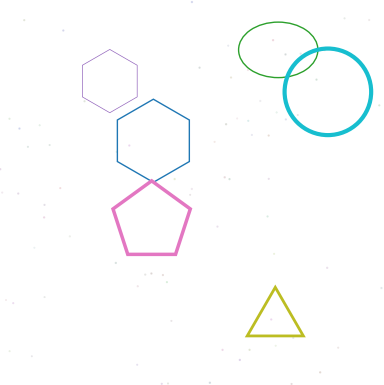[{"shape": "hexagon", "thickness": 1, "radius": 0.54, "center": [0.398, 0.634]}, {"shape": "oval", "thickness": 1, "radius": 0.51, "center": [0.723, 0.87]}, {"shape": "hexagon", "thickness": 0.5, "radius": 0.41, "center": [0.285, 0.789]}, {"shape": "pentagon", "thickness": 2.5, "radius": 0.53, "center": [0.394, 0.425]}, {"shape": "triangle", "thickness": 2, "radius": 0.42, "center": [0.715, 0.17]}, {"shape": "circle", "thickness": 3, "radius": 0.56, "center": [0.852, 0.761]}]